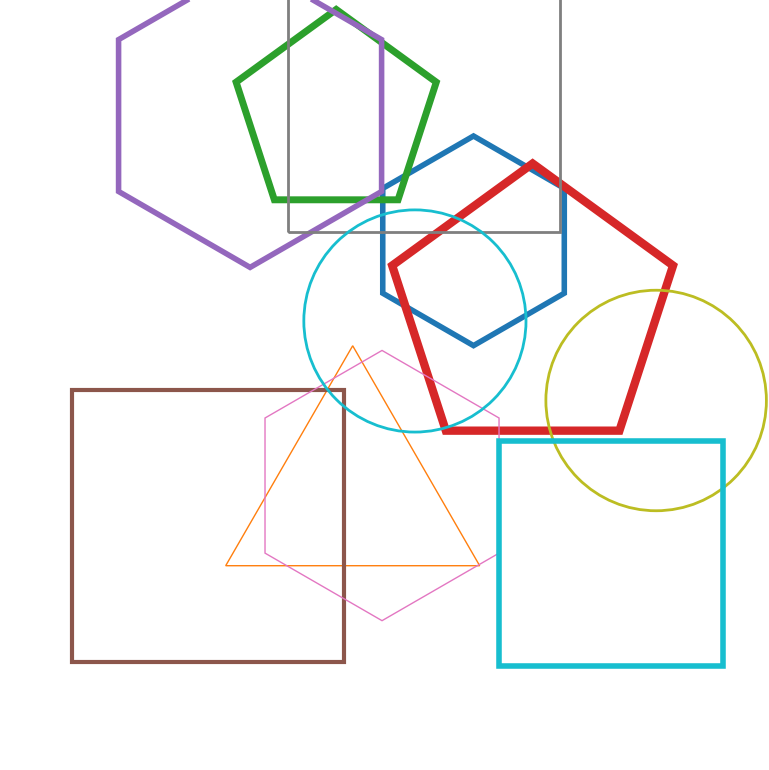[{"shape": "hexagon", "thickness": 2, "radius": 0.68, "center": [0.615, 0.687]}, {"shape": "triangle", "thickness": 0.5, "radius": 0.95, "center": [0.458, 0.361]}, {"shape": "pentagon", "thickness": 2.5, "radius": 0.68, "center": [0.437, 0.851]}, {"shape": "pentagon", "thickness": 3, "radius": 0.96, "center": [0.692, 0.596]}, {"shape": "hexagon", "thickness": 2, "radius": 0.99, "center": [0.325, 0.85]}, {"shape": "square", "thickness": 1.5, "radius": 0.88, "center": [0.27, 0.316]}, {"shape": "hexagon", "thickness": 0.5, "radius": 0.88, "center": [0.496, 0.369]}, {"shape": "square", "thickness": 1, "radius": 0.88, "center": [0.551, 0.875]}, {"shape": "circle", "thickness": 1, "radius": 0.72, "center": [0.852, 0.48]}, {"shape": "circle", "thickness": 1, "radius": 0.72, "center": [0.539, 0.583]}, {"shape": "square", "thickness": 2, "radius": 0.73, "center": [0.794, 0.281]}]